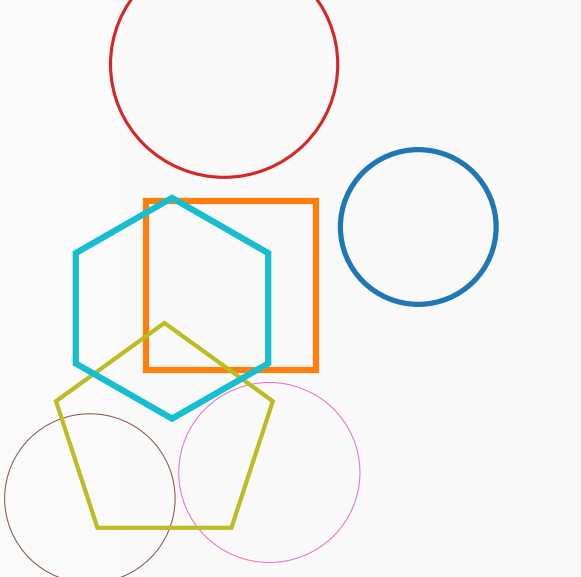[{"shape": "circle", "thickness": 2.5, "radius": 0.67, "center": [0.72, 0.606]}, {"shape": "square", "thickness": 3, "radius": 0.73, "center": [0.397, 0.504]}, {"shape": "circle", "thickness": 1.5, "radius": 0.98, "center": [0.386, 0.888]}, {"shape": "circle", "thickness": 0.5, "radius": 0.73, "center": [0.155, 0.136]}, {"shape": "circle", "thickness": 0.5, "radius": 0.78, "center": [0.463, 0.181]}, {"shape": "pentagon", "thickness": 2, "radius": 0.98, "center": [0.283, 0.244]}, {"shape": "hexagon", "thickness": 3, "radius": 0.96, "center": [0.296, 0.465]}]